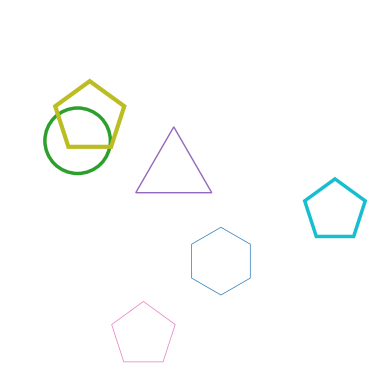[{"shape": "hexagon", "thickness": 0.5, "radius": 0.44, "center": [0.574, 0.322]}, {"shape": "circle", "thickness": 2.5, "radius": 0.43, "center": [0.202, 0.634]}, {"shape": "triangle", "thickness": 1, "radius": 0.57, "center": [0.451, 0.556]}, {"shape": "pentagon", "thickness": 0.5, "radius": 0.43, "center": [0.373, 0.13]}, {"shape": "pentagon", "thickness": 3, "radius": 0.47, "center": [0.233, 0.695]}, {"shape": "pentagon", "thickness": 2.5, "radius": 0.41, "center": [0.87, 0.453]}]